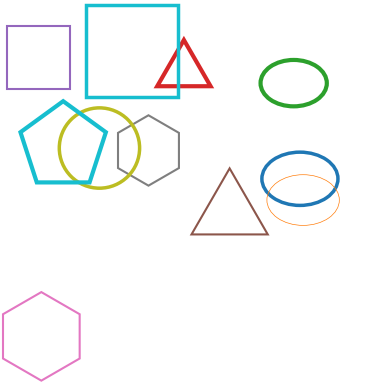[{"shape": "oval", "thickness": 2.5, "radius": 0.49, "center": [0.779, 0.536]}, {"shape": "oval", "thickness": 0.5, "radius": 0.47, "center": [0.787, 0.48]}, {"shape": "oval", "thickness": 3, "radius": 0.43, "center": [0.763, 0.784]}, {"shape": "triangle", "thickness": 3, "radius": 0.4, "center": [0.478, 0.816]}, {"shape": "square", "thickness": 1.5, "radius": 0.41, "center": [0.1, 0.85]}, {"shape": "triangle", "thickness": 1.5, "radius": 0.57, "center": [0.596, 0.448]}, {"shape": "hexagon", "thickness": 1.5, "radius": 0.57, "center": [0.107, 0.126]}, {"shape": "hexagon", "thickness": 1.5, "radius": 0.46, "center": [0.386, 0.609]}, {"shape": "circle", "thickness": 2.5, "radius": 0.52, "center": [0.258, 0.616]}, {"shape": "pentagon", "thickness": 3, "radius": 0.58, "center": [0.164, 0.621]}, {"shape": "square", "thickness": 2.5, "radius": 0.59, "center": [0.343, 0.867]}]